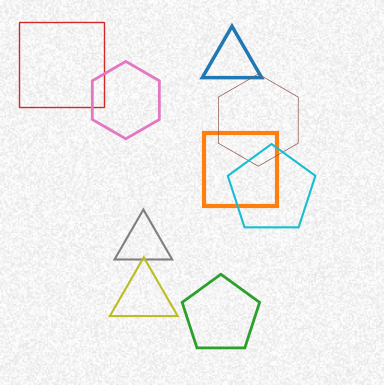[{"shape": "triangle", "thickness": 2.5, "radius": 0.45, "center": [0.603, 0.843]}, {"shape": "square", "thickness": 3, "radius": 0.48, "center": [0.624, 0.56]}, {"shape": "pentagon", "thickness": 2, "radius": 0.53, "center": [0.574, 0.182]}, {"shape": "square", "thickness": 1, "radius": 0.55, "center": [0.159, 0.832]}, {"shape": "hexagon", "thickness": 0.5, "radius": 0.6, "center": [0.671, 0.688]}, {"shape": "hexagon", "thickness": 2, "radius": 0.5, "center": [0.327, 0.74]}, {"shape": "triangle", "thickness": 1.5, "radius": 0.43, "center": [0.372, 0.369]}, {"shape": "triangle", "thickness": 1.5, "radius": 0.51, "center": [0.373, 0.23]}, {"shape": "pentagon", "thickness": 1.5, "radius": 0.6, "center": [0.705, 0.506]}]